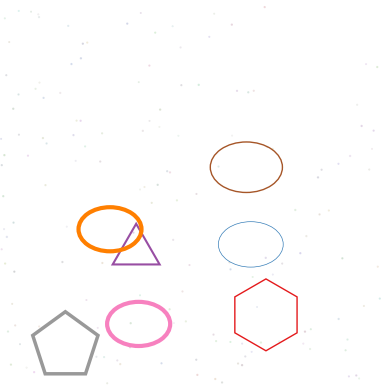[{"shape": "hexagon", "thickness": 1, "radius": 0.47, "center": [0.691, 0.182]}, {"shape": "oval", "thickness": 0.5, "radius": 0.42, "center": [0.651, 0.365]}, {"shape": "triangle", "thickness": 1.5, "radius": 0.35, "center": [0.354, 0.348]}, {"shape": "oval", "thickness": 3, "radius": 0.41, "center": [0.286, 0.405]}, {"shape": "oval", "thickness": 1, "radius": 0.47, "center": [0.64, 0.566]}, {"shape": "oval", "thickness": 3, "radius": 0.41, "center": [0.36, 0.159]}, {"shape": "pentagon", "thickness": 2.5, "radius": 0.45, "center": [0.17, 0.101]}]